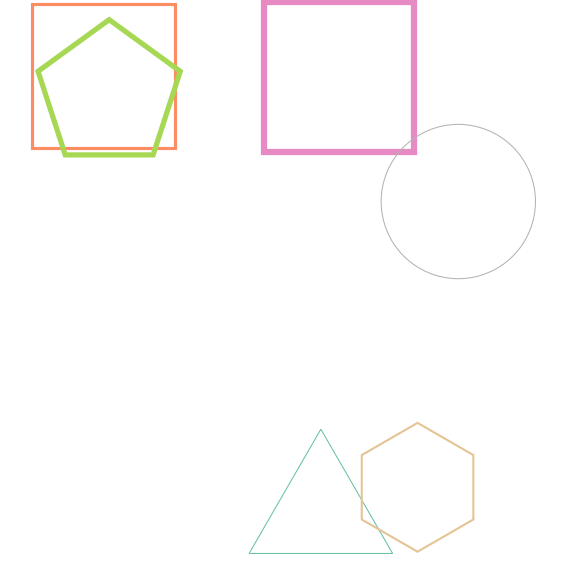[{"shape": "triangle", "thickness": 0.5, "radius": 0.72, "center": [0.556, 0.112]}, {"shape": "square", "thickness": 1.5, "radius": 0.62, "center": [0.179, 0.867]}, {"shape": "square", "thickness": 3, "radius": 0.65, "center": [0.587, 0.866]}, {"shape": "pentagon", "thickness": 2.5, "radius": 0.65, "center": [0.189, 0.836]}, {"shape": "hexagon", "thickness": 1, "radius": 0.56, "center": [0.723, 0.155]}, {"shape": "circle", "thickness": 0.5, "radius": 0.67, "center": [0.794, 0.65]}]